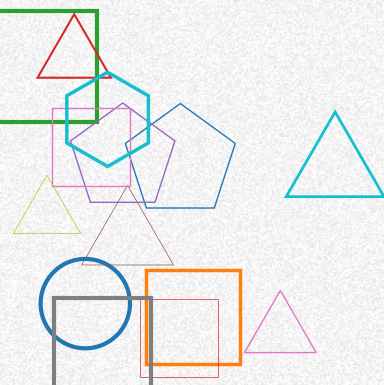[{"shape": "pentagon", "thickness": 1, "radius": 0.75, "center": [0.468, 0.581]}, {"shape": "circle", "thickness": 3, "radius": 0.58, "center": [0.222, 0.211]}, {"shape": "square", "thickness": 2.5, "radius": 0.61, "center": [0.5, 0.177]}, {"shape": "square", "thickness": 3, "radius": 0.72, "center": [0.107, 0.828]}, {"shape": "square", "thickness": 0.5, "radius": 0.51, "center": [0.465, 0.122]}, {"shape": "triangle", "thickness": 1.5, "radius": 0.55, "center": [0.193, 0.853]}, {"shape": "pentagon", "thickness": 1, "radius": 0.71, "center": [0.319, 0.59]}, {"shape": "triangle", "thickness": 0.5, "radius": 0.69, "center": [0.331, 0.381]}, {"shape": "square", "thickness": 1, "radius": 0.5, "center": [0.236, 0.618]}, {"shape": "triangle", "thickness": 1, "radius": 0.54, "center": [0.728, 0.138]}, {"shape": "square", "thickness": 3, "radius": 0.63, "center": [0.267, 0.102]}, {"shape": "triangle", "thickness": 0.5, "radius": 0.51, "center": [0.122, 0.444]}, {"shape": "triangle", "thickness": 2, "radius": 0.73, "center": [0.87, 0.563]}, {"shape": "hexagon", "thickness": 2.5, "radius": 0.61, "center": [0.28, 0.69]}]